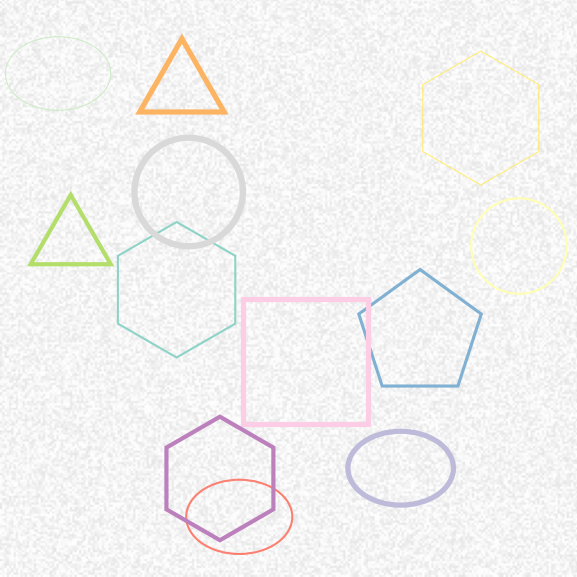[{"shape": "hexagon", "thickness": 1, "radius": 0.59, "center": [0.306, 0.497]}, {"shape": "circle", "thickness": 1, "radius": 0.41, "center": [0.899, 0.573]}, {"shape": "oval", "thickness": 2.5, "radius": 0.46, "center": [0.694, 0.188]}, {"shape": "oval", "thickness": 1, "radius": 0.46, "center": [0.414, 0.104]}, {"shape": "pentagon", "thickness": 1.5, "radius": 0.56, "center": [0.727, 0.421]}, {"shape": "triangle", "thickness": 2.5, "radius": 0.42, "center": [0.315, 0.847]}, {"shape": "triangle", "thickness": 2, "radius": 0.4, "center": [0.122, 0.582]}, {"shape": "square", "thickness": 2.5, "radius": 0.54, "center": [0.529, 0.373]}, {"shape": "circle", "thickness": 3, "radius": 0.47, "center": [0.327, 0.667]}, {"shape": "hexagon", "thickness": 2, "radius": 0.53, "center": [0.381, 0.171]}, {"shape": "oval", "thickness": 0.5, "radius": 0.46, "center": [0.101, 0.872]}, {"shape": "hexagon", "thickness": 0.5, "radius": 0.58, "center": [0.832, 0.795]}]